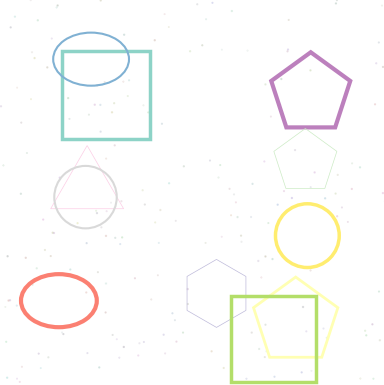[{"shape": "square", "thickness": 2.5, "radius": 0.57, "center": [0.275, 0.753]}, {"shape": "pentagon", "thickness": 2, "radius": 0.58, "center": [0.768, 0.165]}, {"shape": "hexagon", "thickness": 0.5, "radius": 0.44, "center": [0.562, 0.238]}, {"shape": "oval", "thickness": 3, "radius": 0.49, "center": [0.153, 0.219]}, {"shape": "oval", "thickness": 1.5, "radius": 0.49, "center": [0.237, 0.846]}, {"shape": "square", "thickness": 2.5, "radius": 0.56, "center": [0.71, 0.119]}, {"shape": "triangle", "thickness": 0.5, "radius": 0.55, "center": [0.226, 0.513]}, {"shape": "circle", "thickness": 1.5, "radius": 0.41, "center": [0.222, 0.488]}, {"shape": "pentagon", "thickness": 3, "radius": 0.54, "center": [0.807, 0.756]}, {"shape": "pentagon", "thickness": 0.5, "radius": 0.43, "center": [0.793, 0.58]}, {"shape": "circle", "thickness": 2.5, "radius": 0.41, "center": [0.798, 0.388]}]